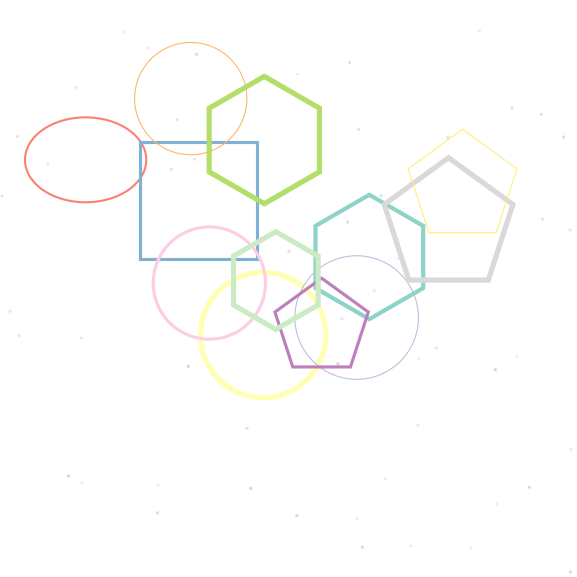[{"shape": "hexagon", "thickness": 2, "radius": 0.54, "center": [0.64, 0.554]}, {"shape": "circle", "thickness": 2.5, "radius": 0.54, "center": [0.456, 0.419]}, {"shape": "circle", "thickness": 0.5, "radius": 0.54, "center": [0.618, 0.449]}, {"shape": "oval", "thickness": 1, "radius": 0.53, "center": [0.148, 0.722]}, {"shape": "square", "thickness": 1.5, "radius": 0.51, "center": [0.344, 0.652]}, {"shape": "circle", "thickness": 0.5, "radius": 0.49, "center": [0.33, 0.828]}, {"shape": "hexagon", "thickness": 2.5, "radius": 0.55, "center": [0.458, 0.757]}, {"shape": "circle", "thickness": 1.5, "radius": 0.49, "center": [0.362, 0.509]}, {"shape": "pentagon", "thickness": 2.5, "radius": 0.59, "center": [0.777, 0.609]}, {"shape": "pentagon", "thickness": 1.5, "radius": 0.42, "center": [0.557, 0.432]}, {"shape": "hexagon", "thickness": 2.5, "radius": 0.42, "center": [0.478, 0.513]}, {"shape": "pentagon", "thickness": 0.5, "radius": 0.5, "center": [0.801, 0.676]}]